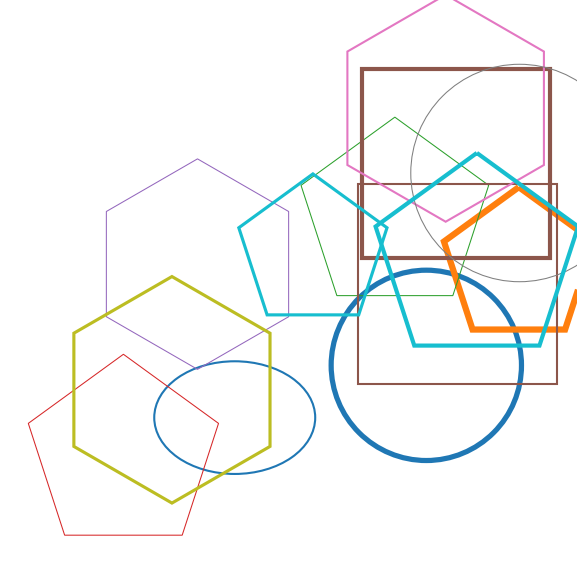[{"shape": "oval", "thickness": 1, "radius": 0.7, "center": [0.406, 0.276]}, {"shape": "circle", "thickness": 2.5, "radius": 0.82, "center": [0.738, 0.366]}, {"shape": "pentagon", "thickness": 3, "radius": 0.68, "center": [0.898, 0.539]}, {"shape": "pentagon", "thickness": 0.5, "radius": 0.85, "center": [0.684, 0.625]}, {"shape": "pentagon", "thickness": 0.5, "radius": 0.87, "center": [0.214, 0.213]}, {"shape": "hexagon", "thickness": 0.5, "radius": 0.91, "center": [0.342, 0.542]}, {"shape": "square", "thickness": 1, "radius": 0.86, "center": [0.792, 0.507]}, {"shape": "square", "thickness": 2, "radius": 0.82, "center": [0.79, 0.716]}, {"shape": "hexagon", "thickness": 1, "radius": 0.98, "center": [0.772, 0.812]}, {"shape": "circle", "thickness": 0.5, "radius": 0.94, "center": [0.9, 0.7]}, {"shape": "hexagon", "thickness": 1.5, "radius": 0.98, "center": [0.298, 0.324]}, {"shape": "pentagon", "thickness": 1.5, "radius": 0.67, "center": [0.542, 0.563]}, {"shape": "pentagon", "thickness": 2, "radius": 0.92, "center": [0.826, 0.55]}]